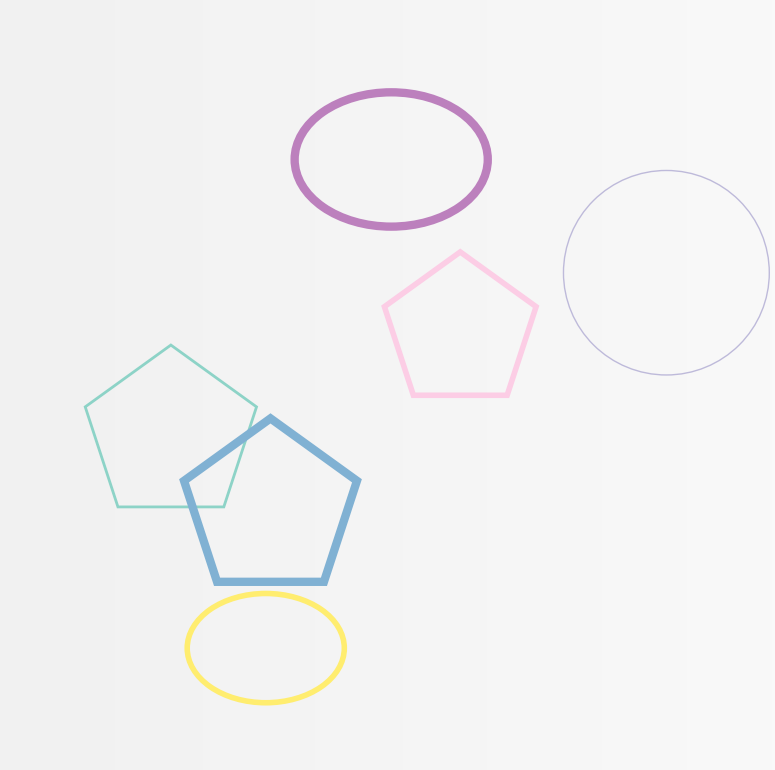[{"shape": "pentagon", "thickness": 1, "radius": 0.58, "center": [0.22, 0.436]}, {"shape": "circle", "thickness": 0.5, "radius": 0.66, "center": [0.86, 0.646]}, {"shape": "pentagon", "thickness": 3, "radius": 0.59, "center": [0.349, 0.339]}, {"shape": "pentagon", "thickness": 2, "radius": 0.51, "center": [0.594, 0.57]}, {"shape": "oval", "thickness": 3, "radius": 0.62, "center": [0.505, 0.793]}, {"shape": "oval", "thickness": 2, "radius": 0.51, "center": [0.343, 0.158]}]